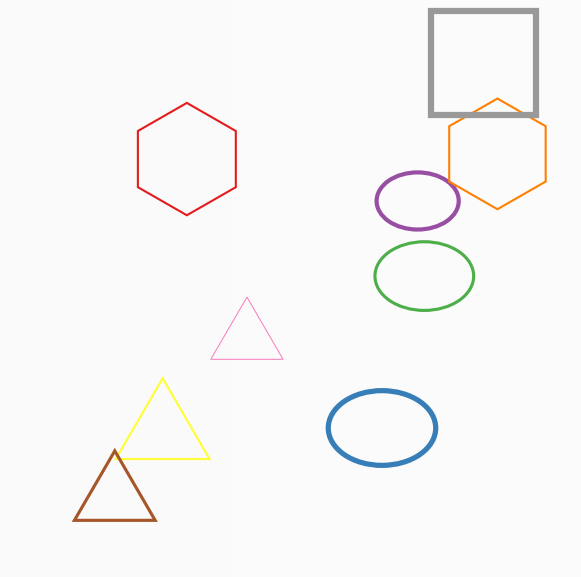[{"shape": "hexagon", "thickness": 1, "radius": 0.49, "center": [0.321, 0.724]}, {"shape": "oval", "thickness": 2.5, "radius": 0.46, "center": [0.657, 0.258]}, {"shape": "oval", "thickness": 1.5, "radius": 0.42, "center": [0.73, 0.521]}, {"shape": "oval", "thickness": 2, "radius": 0.35, "center": [0.719, 0.651]}, {"shape": "hexagon", "thickness": 1, "radius": 0.48, "center": [0.856, 0.733]}, {"shape": "triangle", "thickness": 1, "radius": 0.47, "center": [0.28, 0.251]}, {"shape": "triangle", "thickness": 1.5, "radius": 0.4, "center": [0.197, 0.138]}, {"shape": "triangle", "thickness": 0.5, "radius": 0.36, "center": [0.425, 0.413]}, {"shape": "square", "thickness": 3, "radius": 0.45, "center": [0.832, 0.89]}]